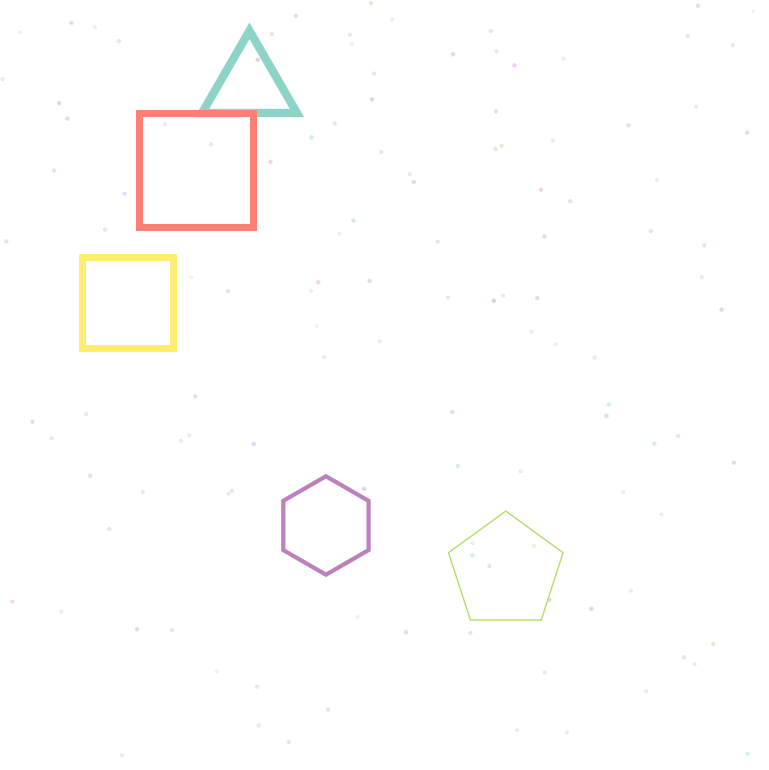[{"shape": "triangle", "thickness": 3, "radius": 0.36, "center": [0.324, 0.889]}, {"shape": "square", "thickness": 2.5, "radius": 0.37, "center": [0.254, 0.779]}, {"shape": "pentagon", "thickness": 0.5, "radius": 0.39, "center": [0.657, 0.258]}, {"shape": "hexagon", "thickness": 1.5, "radius": 0.32, "center": [0.423, 0.318]}, {"shape": "square", "thickness": 2.5, "radius": 0.29, "center": [0.165, 0.607]}]